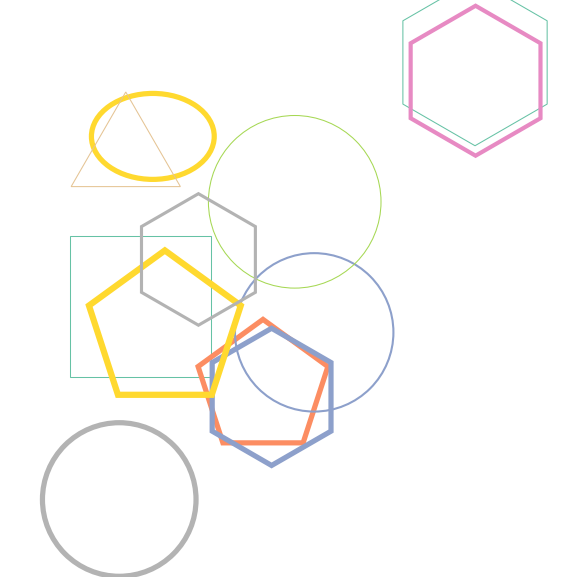[{"shape": "hexagon", "thickness": 0.5, "radius": 0.72, "center": [0.823, 0.891]}, {"shape": "square", "thickness": 0.5, "radius": 0.61, "center": [0.244, 0.468]}, {"shape": "pentagon", "thickness": 2.5, "radius": 0.59, "center": [0.455, 0.328]}, {"shape": "hexagon", "thickness": 2.5, "radius": 0.59, "center": [0.47, 0.312]}, {"shape": "circle", "thickness": 1, "radius": 0.69, "center": [0.544, 0.424]}, {"shape": "hexagon", "thickness": 2, "radius": 0.65, "center": [0.824, 0.859]}, {"shape": "circle", "thickness": 0.5, "radius": 0.75, "center": [0.51, 0.65]}, {"shape": "oval", "thickness": 2.5, "radius": 0.53, "center": [0.265, 0.763]}, {"shape": "pentagon", "thickness": 3, "radius": 0.69, "center": [0.285, 0.427]}, {"shape": "triangle", "thickness": 0.5, "radius": 0.55, "center": [0.218, 0.731]}, {"shape": "hexagon", "thickness": 1.5, "radius": 0.57, "center": [0.344, 0.55]}, {"shape": "circle", "thickness": 2.5, "radius": 0.66, "center": [0.206, 0.134]}]